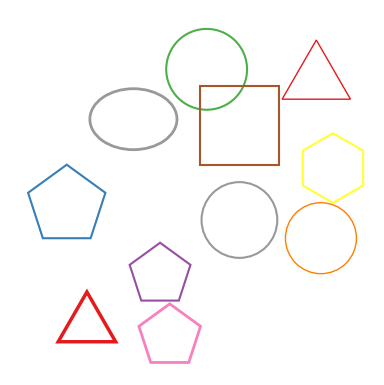[{"shape": "triangle", "thickness": 2.5, "radius": 0.43, "center": [0.226, 0.155]}, {"shape": "triangle", "thickness": 1, "radius": 0.51, "center": [0.822, 0.794]}, {"shape": "pentagon", "thickness": 1.5, "radius": 0.53, "center": [0.173, 0.467]}, {"shape": "circle", "thickness": 1.5, "radius": 0.52, "center": [0.537, 0.82]}, {"shape": "pentagon", "thickness": 1.5, "radius": 0.42, "center": [0.416, 0.286]}, {"shape": "circle", "thickness": 1, "radius": 0.46, "center": [0.834, 0.381]}, {"shape": "hexagon", "thickness": 1.5, "radius": 0.45, "center": [0.865, 0.564]}, {"shape": "square", "thickness": 1.5, "radius": 0.51, "center": [0.622, 0.675]}, {"shape": "pentagon", "thickness": 2, "radius": 0.42, "center": [0.441, 0.127]}, {"shape": "circle", "thickness": 1.5, "radius": 0.49, "center": [0.622, 0.429]}, {"shape": "oval", "thickness": 2, "radius": 0.57, "center": [0.347, 0.69]}]